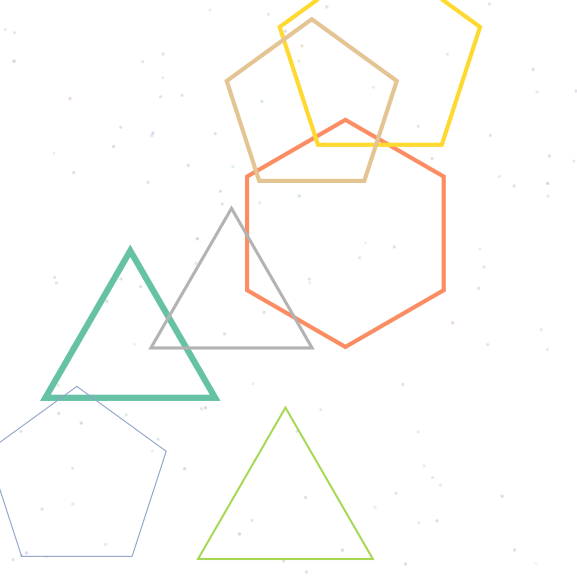[{"shape": "triangle", "thickness": 3, "radius": 0.85, "center": [0.226, 0.395]}, {"shape": "hexagon", "thickness": 2, "radius": 0.98, "center": [0.598, 0.595]}, {"shape": "pentagon", "thickness": 0.5, "radius": 0.81, "center": [0.133, 0.167]}, {"shape": "triangle", "thickness": 1, "radius": 0.87, "center": [0.494, 0.119]}, {"shape": "pentagon", "thickness": 2, "radius": 0.91, "center": [0.658, 0.896]}, {"shape": "pentagon", "thickness": 2, "radius": 0.77, "center": [0.54, 0.811]}, {"shape": "triangle", "thickness": 1.5, "radius": 0.81, "center": [0.401, 0.477]}]